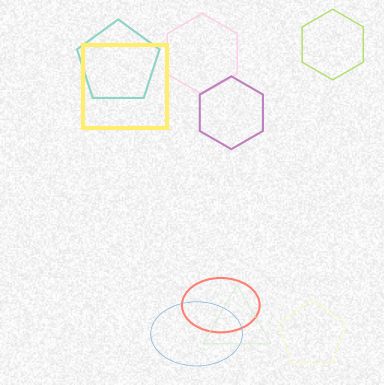[{"shape": "pentagon", "thickness": 1.5, "radius": 0.56, "center": [0.307, 0.837]}, {"shape": "pentagon", "thickness": 0.5, "radius": 0.46, "center": [0.811, 0.13]}, {"shape": "oval", "thickness": 1.5, "radius": 0.5, "center": [0.574, 0.207]}, {"shape": "oval", "thickness": 0.5, "radius": 0.6, "center": [0.511, 0.133]}, {"shape": "hexagon", "thickness": 1, "radius": 0.46, "center": [0.864, 0.884]}, {"shape": "hexagon", "thickness": 1, "radius": 0.52, "center": [0.525, 0.86]}, {"shape": "hexagon", "thickness": 1.5, "radius": 0.47, "center": [0.601, 0.707]}, {"shape": "triangle", "thickness": 0.5, "radius": 0.51, "center": [0.616, 0.158]}, {"shape": "square", "thickness": 3, "radius": 0.54, "center": [0.325, 0.775]}]